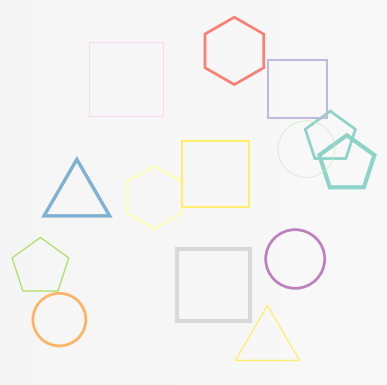[{"shape": "pentagon", "thickness": 3, "radius": 0.37, "center": [0.895, 0.574]}, {"shape": "pentagon", "thickness": 2, "radius": 0.34, "center": [0.852, 0.643]}, {"shape": "hexagon", "thickness": 1.5, "radius": 0.41, "center": [0.399, 0.487]}, {"shape": "square", "thickness": 1.5, "radius": 0.38, "center": [0.767, 0.769]}, {"shape": "hexagon", "thickness": 2, "radius": 0.44, "center": [0.605, 0.868]}, {"shape": "triangle", "thickness": 2.5, "radius": 0.49, "center": [0.198, 0.488]}, {"shape": "circle", "thickness": 2, "radius": 0.34, "center": [0.153, 0.17]}, {"shape": "pentagon", "thickness": 1, "radius": 0.38, "center": [0.104, 0.306]}, {"shape": "square", "thickness": 0.5, "radius": 0.48, "center": [0.326, 0.795]}, {"shape": "square", "thickness": 3, "radius": 0.47, "center": [0.552, 0.261]}, {"shape": "circle", "thickness": 2, "radius": 0.38, "center": [0.762, 0.327]}, {"shape": "circle", "thickness": 0.5, "radius": 0.37, "center": [0.791, 0.613]}, {"shape": "triangle", "thickness": 1, "radius": 0.48, "center": [0.69, 0.111]}, {"shape": "square", "thickness": 1.5, "radius": 0.43, "center": [0.555, 0.548]}]